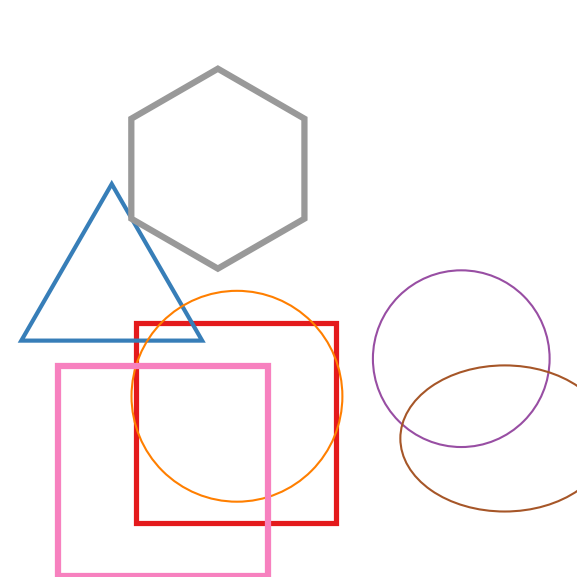[{"shape": "square", "thickness": 2.5, "radius": 0.87, "center": [0.409, 0.266]}, {"shape": "triangle", "thickness": 2, "radius": 0.9, "center": [0.193, 0.5]}, {"shape": "circle", "thickness": 1, "radius": 0.76, "center": [0.799, 0.378]}, {"shape": "circle", "thickness": 1, "radius": 0.91, "center": [0.41, 0.313]}, {"shape": "oval", "thickness": 1, "radius": 0.9, "center": [0.874, 0.24]}, {"shape": "square", "thickness": 3, "radius": 0.91, "center": [0.283, 0.184]}, {"shape": "hexagon", "thickness": 3, "radius": 0.87, "center": [0.377, 0.707]}]